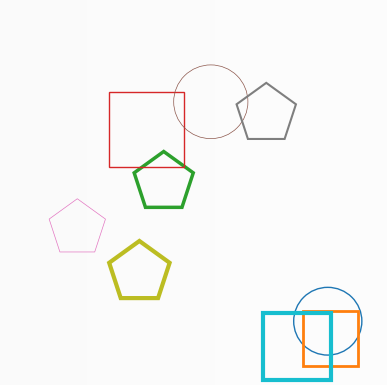[{"shape": "circle", "thickness": 1, "radius": 0.44, "center": [0.846, 0.166]}, {"shape": "square", "thickness": 2, "radius": 0.35, "center": [0.852, 0.121]}, {"shape": "pentagon", "thickness": 2.5, "radius": 0.4, "center": [0.423, 0.526]}, {"shape": "square", "thickness": 1, "radius": 0.49, "center": [0.378, 0.663]}, {"shape": "circle", "thickness": 0.5, "radius": 0.48, "center": [0.544, 0.736]}, {"shape": "pentagon", "thickness": 0.5, "radius": 0.38, "center": [0.199, 0.407]}, {"shape": "pentagon", "thickness": 1.5, "radius": 0.4, "center": [0.687, 0.704]}, {"shape": "pentagon", "thickness": 3, "radius": 0.41, "center": [0.36, 0.292]}, {"shape": "square", "thickness": 3, "radius": 0.44, "center": [0.766, 0.1]}]